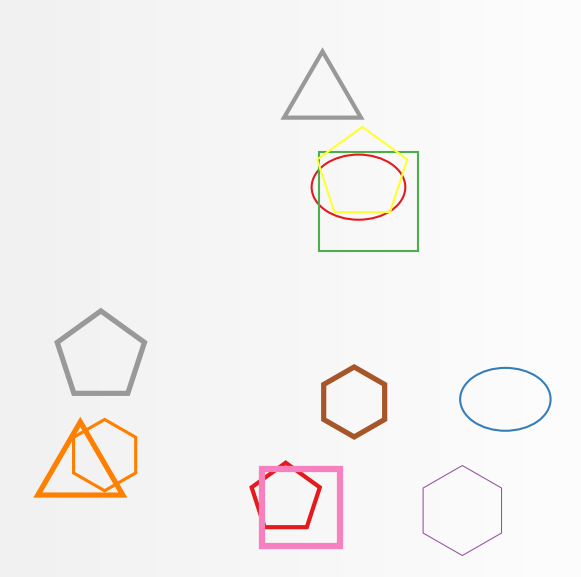[{"shape": "oval", "thickness": 1, "radius": 0.4, "center": [0.617, 0.675]}, {"shape": "pentagon", "thickness": 2, "radius": 0.31, "center": [0.492, 0.136]}, {"shape": "oval", "thickness": 1, "radius": 0.39, "center": [0.869, 0.308]}, {"shape": "square", "thickness": 1, "radius": 0.43, "center": [0.634, 0.65]}, {"shape": "hexagon", "thickness": 0.5, "radius": 0.39, "center": [0.795, 0.115]}, {"shape": "triangle", "thickness": 2.5, "radius": 0.42, "center": [0.138, 0.184]}, {"shape": "hexagon", "thickness": 1.5, "radius": 0.31, "center": [0.18, 0.211]}, {"shape": "pentagon", "thickness": 1, "radius": 0.41, "center": [0.623, 0.698]}, {"shape": "hexagon", "thickness": 2.5, "radius": 0.3, "center": [0.609, 0.303]}, {"shape": "square", "thickness": 3, "radius": 0.33, "center": [0.518, 0.121]}, {"shape": "pentagon", "thickness": 2.5, "radius": 0.39, "center": [0.174, 0.382]}, {"shape": "triangle", "thickness": 2, "radius": 0.38, "center": [0.555, 0.834]}]